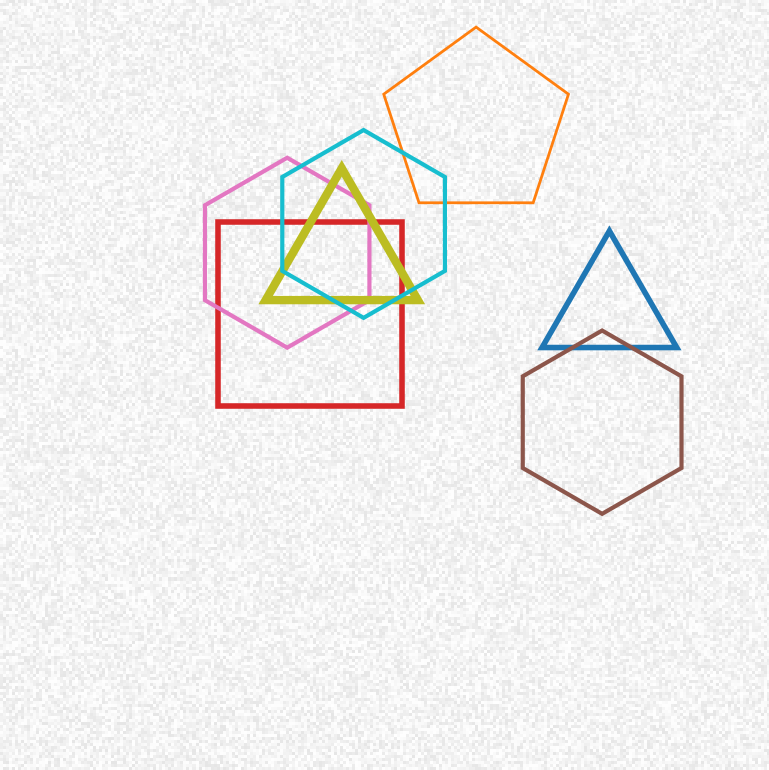[{"shape": "triangle", "thickness": 2, "radius": 0.5, "center": [0.791, 0.599]}, {"shape": "pentagon", "thickness": 1, "radius": 0.63, "center": [0.618, 0.839]}, {"shape": "square", "thickness": 2, "radius": 0.6, "center": [0.403, 0.592]}, {"shape": "hexagon", "thickness": 1.5, "radius": 0.6, "center": [0.782, 0.452]}, {"shape": "hexagon", "thickness": 1.5, "radius": 0.62, "center": [0.373, 0.672]}, {"shape": "triangle", "thickness": 3, "radius": 0.57, "center": [0.444, 0.667]}, {"shape": "hexagon", "thickness": 1.5, "radius": 0.61, "center": [0.472, 0.709]}]